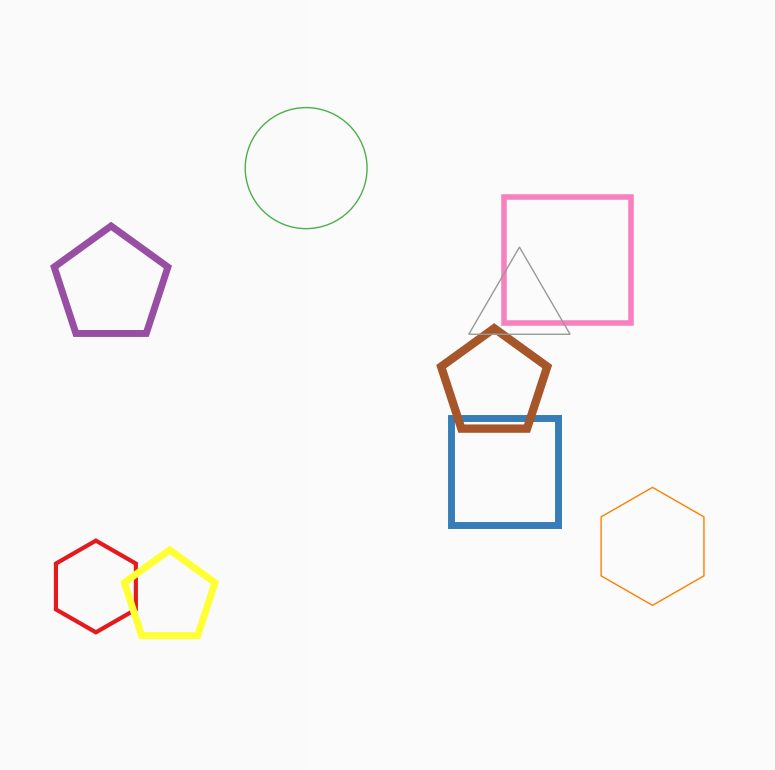[{"shape": "hexagon", "thickness": 1.5, "radius": 0.3, "center": [0.124, 0.238]}, {"shape": "square", "thickness": 2.5, "radius": 0.34, "center": [0.651, 0.388]}, {"shape": "circle", "thickness": 0.5, "radius": 0.39, "center": [0.395, 0.782]}, {"shape": "pentagon", "thickness": 2.5, "radius": 0.39, "center": [0.143, 0.629]}, {"shape": "hexagon", "thickness": 0.5, "radius": 0.38, "center": [0.842, 0.29]}, {"shape": "pentagon", "thickness": 2.5, "radius": 0.31, "center": [0.219, 0.224]}, {"shape": "pentagon", "thickness": 3, "radius": 0.36, "center": [0.638, 0.502]}, {"shape": "square", "thickness": 2, "radius": 0.41, "center": [0.733, 0.662]}, {"shape": "triangle", "thickness": 0.5, "radius": 0.38, "center": [0.67, 0.604]}]